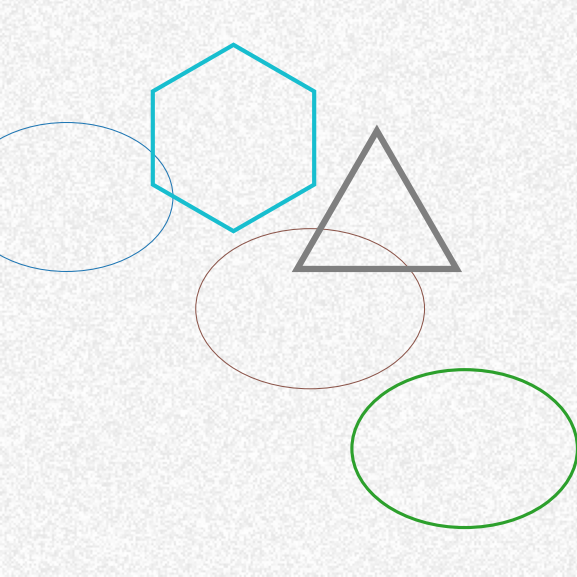[{"shape": "oval", "thickness": 0.5, "radius": 0.92, "center": [0.115, 0.658]}, {"shape": "oval", "thickness": 1.5, "radius": 0.98, "center": [0.805, 0.222]}, {"shape": "oval", "thickness": 0.5, "radius": 0.99, "center": [0.537, 0.465]}, {"shape": "triangle", "thickness": 3, "radius": 0.8, "center": [0.653, 0.613]}, {"shape": "hexagon", "thickness": 2, "radius": 0.81, "center": [0.404, 0.76]}]